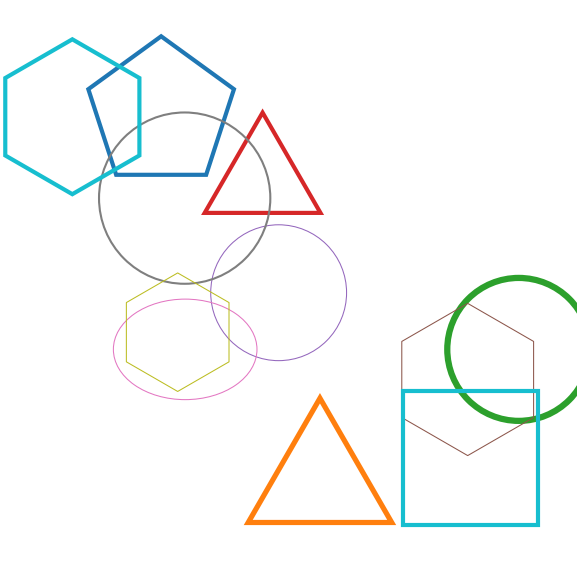[{"shape": "pentagon", "thickness": 2, "radius": 0.66, "center": [0.279, 0.804]}, {"shape": "triangle", "thickness": 2.5, "radius": 0.72, "center": [0.554, 0.166]}, {"shape": "circle", "thickness": 3, "radius": 0.62, "center": [0.898, 0.394]}, {"shape": "triangle", "thickness": 2, "radius": 0.58, "center": [0.455, 0.688]}, {"shape": "circle", "thickness": 0.5, "radius": 0.59, "center": [0.482, 0.492]}, {"shape": "hexagon", "thickness": 0.5, "radius": 0.66, "center": [0.81, 0.342]}, {"shape": "oval", "thickness": 0.5, "radius": 0.62, "center": [0.321, 0.394]}, {"shape": "circle", "thickness": 1, "radius": 0.74, "center": [0.32, 0.656]}, {"shape": "hexagon", "thickness": 0.5, "radius": 0.51, "center": [0.308, 0.424]}, {"shape": "hexagon", "thickness": 2, "radius": 0.67, "center": [0.125, 0.797]}, {"shape": "square", "thickness": 2, "radius": 0.58, "center": [0.815, 0.206]}]